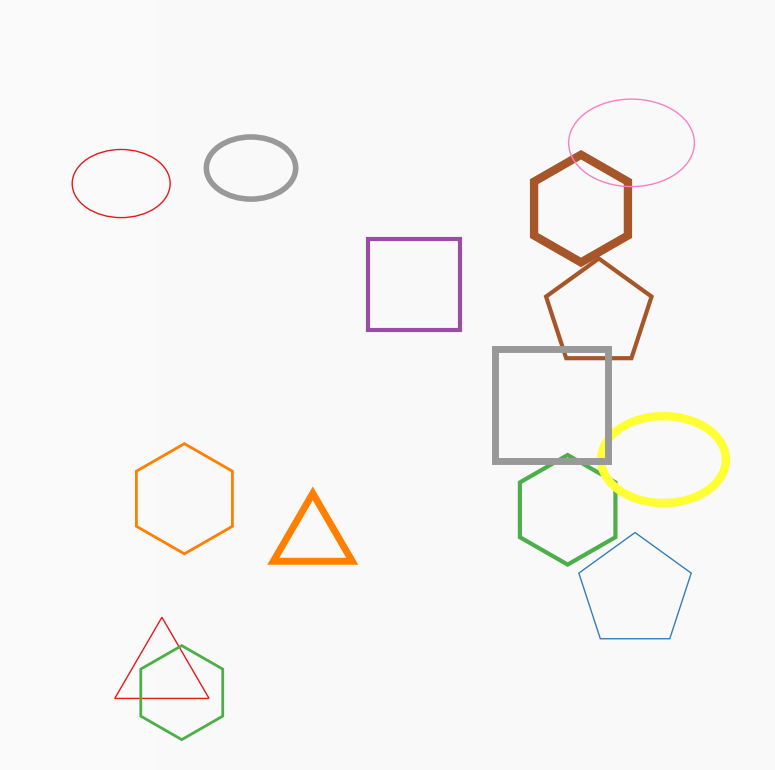[{"shape": "oval", "thickness": 0.5, "radius": 0.32, "center": [0.156, 0.762]}, {"shape": "triangle", "thickness": 0.5, "radius": 0.35, "center": [0.209, 0.128]}, {"shape": "pentagon", "thickness": 0.5, "radius": 0.38, "center": [0.819, 0.232]}, {"shape": "hexagon", "thickness": 1.5, "radius": 0.36, "center": [0.732, 0.338]}, {"shape": "hexagon", "thickness": 1, "radius": 0.31, "center": [0.235, 0.1]}, {"shape": "square", "thickness": 1.5, "radius": 0.3, "center": [0.534, 0.631]}, {"shape": "triangle", "thickness": 2.5, "radius": 0.29, "center": [0.404, 0.3]}, {"shape": "hexagon", "thickness": 1, "radius": 0.36, "center": [0.238, 0.352]}, {"shape": "oval", "thickness": 3, "radius": 0.4, "center": [0.856, 0.403]}, {"shape": "pentagon", "thickness": 1.5, "radius": 0.36, "center": [0.773, 0.593]}, {"shape": "hexagon", "thickness": 3, "radius": 0.35, "center": [0.75, 0.729]}, {"shape": "oval", "thickness": 0.5, "radius": 0.41, "center": [0.815, 0.814]}, {"shape": "oval", "thickness": 2, "radius": 0.29, "center": [0.324, 0.782]}, {"shape": "square", "thickness": 2.5, "radius": 0.36, "center": [0.712, 0.474]}]